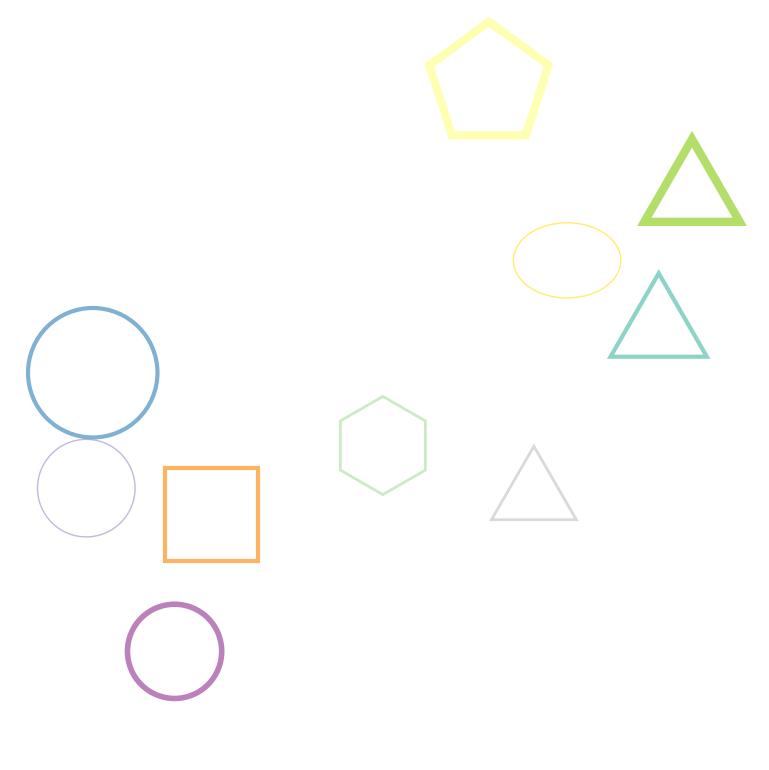[{"shape": "triangle", "thickness": 1.5, "radius": 0.36, "center": [0.855, 0.573]}, {"shape": "pentagon", "thickness": 3, "radius": 0.41, "center": [0.635, 0.89]}, {"shape": "circle", "thickness": 0.5, "radius": 0.32, "center": [0.112, 0.366]}, {"shape": "circle", "thickness": 1.5, "radius": 0.42, "center": [0.12, 0.516]}, {"shape": "square", "thickness": 1.5, "radius": 0.3, "center": [0.275, 0.332]}, {"shape": "triangle", "thickness": 3, "radius": 0.36, "center": [0.899, 0.748]}, {"shape": "triangle", "thickness": 1, "radius": 0.32, "center": [0.693, 0.357]}, {"shape": "circle", "thickness": 2, "radius": 0.31, "center": [0.227, 0.154]}, {"shape": "hexagon", "thickness": 1, "radius": 0.32, "center": [0.497, 0.421]}, {"shape": "oval", "thickness": 0.5, "radius": 0.35, "center": [0.737, 0.662]}]